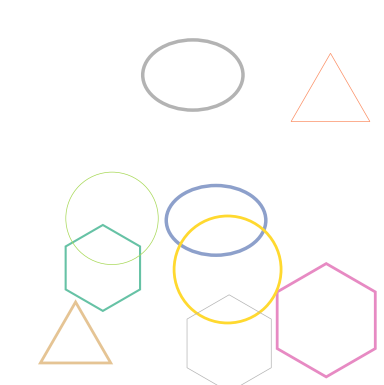[{"shape": "hexagon", "thickness": 1.5, "radius": 0.56, "center": [0.267, 0.304]}, {"shape": "triangle", "thickness": 0.5, "radius": 0.59, "center": [0.858, 0.743]}, {"shape": "oval", "thickness": 2.5, "radius": 0.65, "center": [0.561, 0.428]}, {"shape": "hexagon", "thickness": 2, "radius": 0.74, "center": [0.847, 0.168]}, {"shape": "circle", "thickness": 0.5, "radius": 0.6, "center": [0.291, 0.433]}, {"shape": "circle", "thickness": 2, "radius": 0.69, "center": [0.591, 0.3]}, {"shape": "triangle", "thickness": 2, "radius": 0.53, "center": [0.196, 0.11]}, {"shape": "oval", "thickness": 2.5, "radius": 0.65, "center": [0.501, 0.805]}, {"shape": "hexagon", "thickness": 0.5, "radius": 0.63, "center": [0.595, 0.108]}]